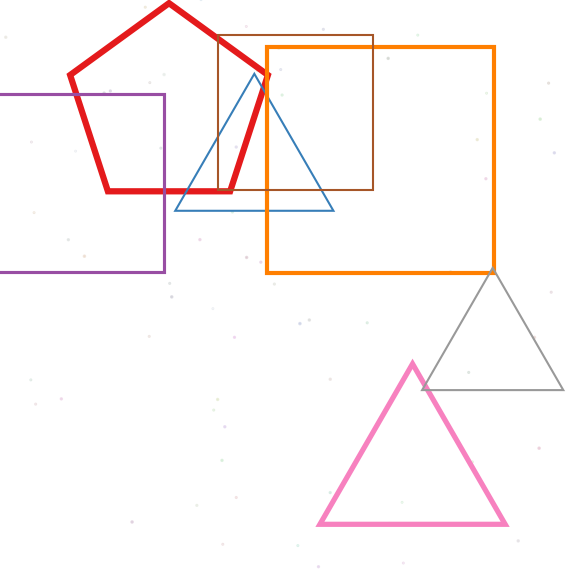[{"shape": "pentagon", "thickness": 3, "radius": 0.9, "center": [0.293, 0.814]}, {"shape": "triangle", "thickness": 1, "radius": 0.79, "center": [0.44, 0.713]}, {"shape": "square", "thickness": 1.5, "radius": 0.77, "center": [0.13, 0.682]}, {"shape": "square", "thickness": 2, "radius": 0.98, "center": [0.659, 0.721]}, {"shape": "square", "thickness": 1, "radius": 0.67, "center": [0.512, 0.804]}, {"shape": "triangle", "thickness": 2.5, "radius": 0.93, "center": [0.714, 0.184]}, {"shape": "triangle", "thickness": 1, "radius": 0.71, "center": [0.853, 0.394]}]